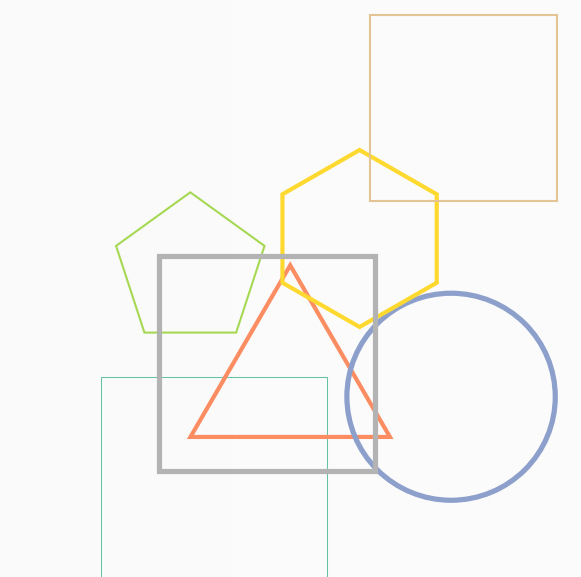[{"shape": "square", "thickness": 0.5, "radius": 0.97, "center": [0.368, 0.153]}, {"shape": "triangle", "thickness": 2, "radius": 0.99, "center": [0.499, 0.342]}, {"shape": "circle", "thickness": 2.5, "radius": 0.9, "center": [0.776, 0.312]}, {"shape": "pentagon", "thickness": 1, "radius": 0.67, "center": [0.327, 0.532]}, {"shape": "hexagon", "thickness": 2, "radius": 0.77, "center": [0.619, 0.586]}, {"shape": "square", "thickness": 1, "radius": 0.8, "center": [0.798, 0.812]}, {"shape": "square", "thickness": 2.5, "radius": 0.93, "center": [0.46, 0.37]}]